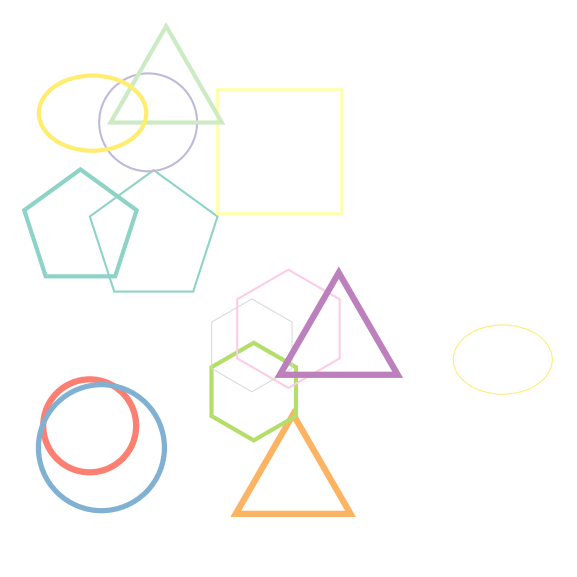[{"shape": "pentagon", "thickness": 1, "radius": 0.58, "center": [0.266, 0.588]}, {"shape": "pentagon", "thickness": 2, "radius": 0.51, "center": [0.139, 0.603]}, {"shape": "square", "thickness": 1.5, "radius": 0.54, "center": [0.483, 0.737]}, {"shape": "circle", "thickness": 1, "radius": 0.42, "center": [0.257, 0.787]}, {"shape": "circle", "thickness": 3, "radius": 0.4, "center": [0.155, 0.262]}, {"shape": "circle", "thickness": 2.5, "radius": 0.55, "center": [0.176, 0.224]}, {"shape": "triangle", "thickness": 3, "radius": 0.57, "center": [0.508, 0.167]}, {"shape": "hexagon", "thickness": 2, "radius": 0.42, "center": [0.439, 0.321]}, {"shape": "hexagon", "thickness": 1, "radius": 0.51, "center": [0.499, 0.43]}, {"shape": "hexagon", "thickness": 0.5, "radius": 0.4, "center": [0.436, 0.401]}, {"shape": "triangle", "thickness": 3, "radius": 0.59, "center": [0.587, 0.409]}, {"shape": "triangle", "thickness": 2, "radius": 0.56, "center": [0.288, 0.843]}, {"shape": "oval", "thickness": 2, "radius": 0.47, "center": [0.16, 0.803]}, {"shape": "oval", "thickness": 0.5, "radius": 0.43, "center": [0.871, 0.376]}]